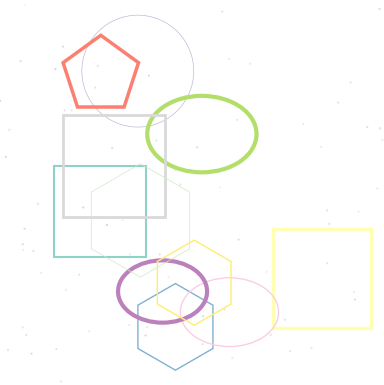[{"shape": "square", "thickness": 1.5, "radius": 0.6, "center": [0.259, 0.451]}, {"shape": "square", "thickness": 2.5, "radius": 0.64, "center": [0.836, 0.277]}, {"shape": "circle", "thickness": 0.5, "radius": 0.73, "center": [0.358, 0.815]}, {"shape": "pentagon", "thickness": 2.5, "radius": 0.51, "center": [0.262, 0.805]}, {"shape": "hexagon", "thickness": 1, "radius": 0.56, "center": [0.456, 0.151]}, {"shape": "oval", "thickness": 3, "radius": 0.71, "center": [0.524, 0.652]}, {"shape": "oval", "thickness": 1, "radius": 0.64, "center": [0.596, 0.189]}, {"shape": "square", "thickness": 2, "radius": 0.66, "center": [0.297, 0.568]}, {"shape": "oval", "thickness": 3, "radius": 0.58, "center": [0.422, 0.243]}, {"shape": "hexagon", "thickness": 0.5, "radius": 0.74, "center": [0.365, 0.428]}, {"shape": "hexagon", "thickness": 1, "radius": 0.55, "center": [0.504, 0.266]}]